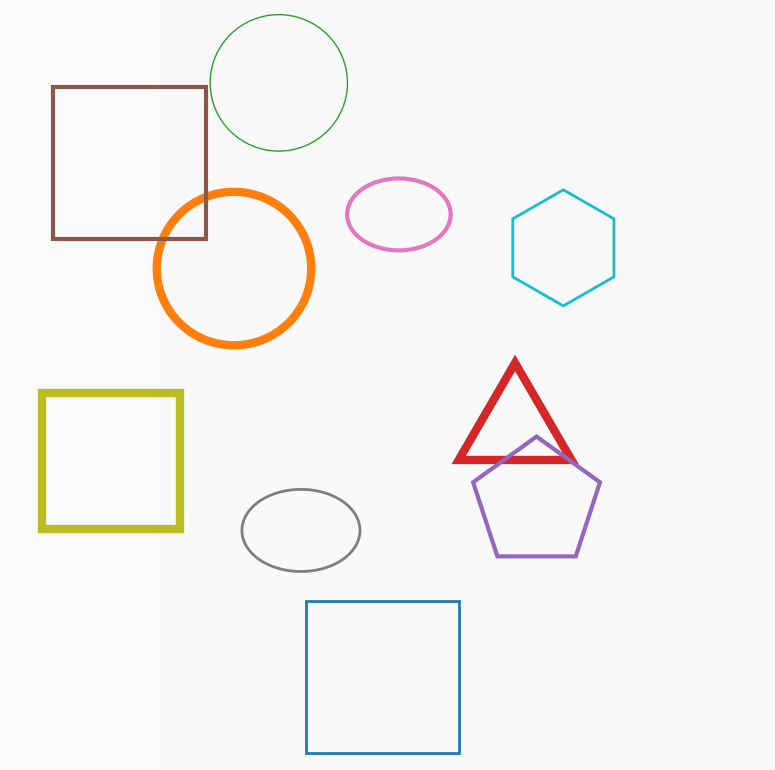[{"shape": "square", "thickness": 1, "radius": 0.49, "center": [0.493, 0.12]}, {"shape": "circle", "thickness": 3, "radius": 0.5, "center": [0.302, 0.651]}, {"shape": "circle", "thickness": 0.5, "radius": 0.44, "center": [0.36, 0.892]}, {"shape": "triangle", "thickness": 3, "radius": 0.42, "center": [0.665, 0.445]}, {"shape": "pentagon", "thickness": 1.5, "radius": 0.43, "center": [0.692, 0.347]}, {"shape": "square", "thickness": 1.5, "radius": 0.49, "center": [0.167, 0.788]}, {"shape": "oval", "thickness": 1.5, "radius": 0.33, "center": [0.515, 0.722]}, {"shape": "oval", "thickness": 1, "radius": 0.38, "center": [0.388, 0.311]}, {"shape": "square", "thickness": 3, "radius": 0.44, "center": [0.143, 0.401]}, {"shape": "hexagon", "thickness": 1, "radius": 0.38, "center": [0.727, 0.678]}]